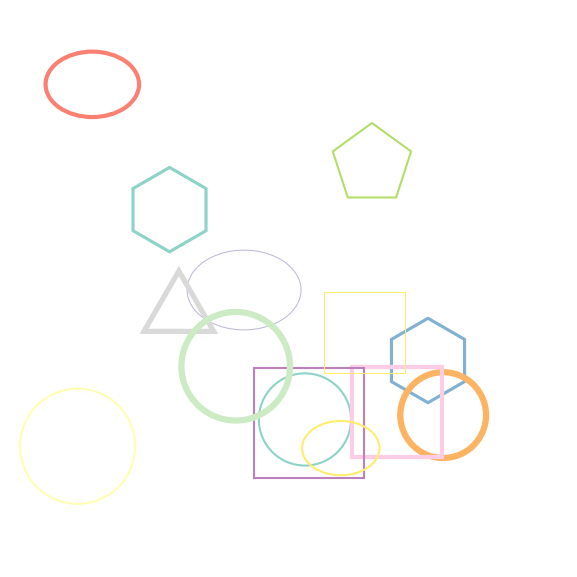[{"shape": "circle", "thickness": 1, "radius": 0.4, "center": [0.528, 0.273]}, {"shape": "hexagon", "thickness": 1.5, "radius": 0.37, "center": [0.294, 0.636]}, {"shape": "circle", "thickness": 1, "radius": 0.5, "center": [0.134, 0.226]}, {"shape": "oval", "thickness": 0.5, "radius": 0.49, "center": [0.423, 0.497]}, {"shape": "oval", "thickness": 2, "radius": 0.4, "center": [0.16, 0.853]}, {"shape": "hexagon", "thickness": 1.5, "radius": 0.37, "center": [0.741, 0.375]}, {"shape": "circle", "thickness": 3, "radius": 0.37, "center": [0.767, 0.28]}, {"shape": "pentagon", "thickness": 1, "radius": 0.36, "center": [0.644, 0.715]}, {"shape": "square", "thickness": 2, "radius": 0.39, "center": [0.687, 0.286]}, {"shape": "triangle", "thickness": 2.5, "radius": 0.35, "center": [0.31, 0.46]}, {"shape": "square", "thickness": 1, "radius": 0.47, "center": [0.535, 0.266]}, {"shape": "circle", "thickness": 3, "radius": 0.47, "center": [0.408, 0.365]}, {"shape": "square", "thickness": 0.5, "radius": 0.35, "center": [0.631, 0.424]}, {"shape": "oval", "thickness": 1, "radius": 0.34, "center": [0.59, 0.223]}]